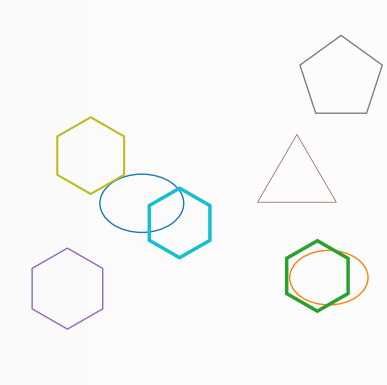[{"shape": "oval", "thickness": 1, "radius": 0.54, "center": [0.366, 0.472]}, {"shape": "oval", "thickness": 1, "radius": 0.51, "center": [0.849, 0.279]}, {"shape": "hexagon", "thickness": 2.5, "radius": 0.46, "center": [0.819, 0.283]}, {"shape": "hexagon", "thickness": 1, "radius": 0.53, "center": [0.174, 0.25]}, {"shape": "triangle", "thickness": 0.5, "radius": 0.59, "center": [0.766, 0.534]}, {"shape": "pentagon", "thickness": 1, "radius": 0.56, "center": [0.88, 0.796]}, {"shape": "hexagon", "thickness": 1.5, "radius": 0.5, "center": [0.234, 0.596]}, {"shape": "hexagon", "thickness": 2.5, "radius": 0.45, "center": [0.464, 0.421]}]